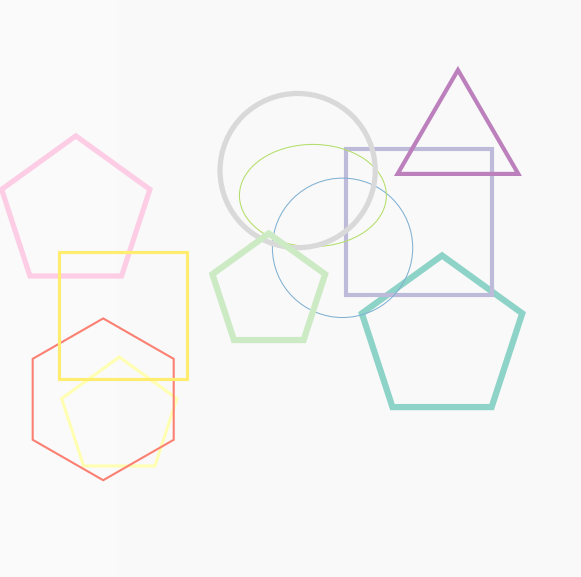[{"shape": "pentagon", "thickness": 3, "radius": 0.73, "center": [0.761, 0.412]}, {"shape": "pentagon", "thickness": 1.5, "radius": 0.52, "center": [0.205, 0.277]}, {"shape": "square", "thickness": 2, "radius": 0.63, "center": [0.721, 0.615]}, {"shape": "hexagon", "thickness": 1, "radius": 0.7, "center": [0.178, 0.308]}, {"shape": "circle", "thickness": 0.5, "radius": 0.6, "center": [0.589, 0.57]}, {"shape": "oval", "thickness": 0.5, "radius": 0.63, "center": [0.538, 0.661]}, {"shape": "pentagon", "thickness": 2.5, "radius": 0.67, "center": [0.13, 0.63]}, {"shape": "circle", "thickness": 2.5, "radius": 0.67, "center": [0.512, 0.704]}, {"shape": "triangle", "thickness": 2, "radius": 0.6, "center": [0.788, 0.758]}, {"shape": "pentagon", "thickness": 3, "radius": 0.51, "center": [0.462, 0.493]}, {"shape": "square", "thickness": 1.5, "radius": 0.55, "center": [0.212, 0.453]}]